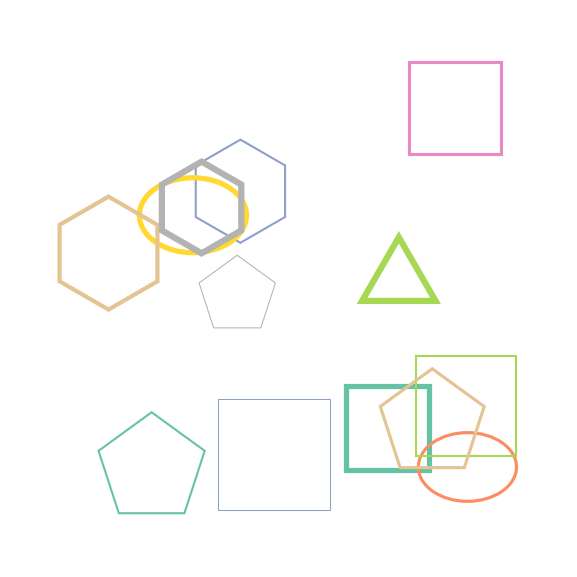[{"shape": "square", "thickness": 2.5, "radius": 0.36, "center": [0.671, 0.258]}, {"shape": "pentagon", "thickness": 1, "radius": 0.48, "center": [0.263, 0.189]}, {"shape": "oval", "thickness": 1.5, "radius": 0.42, "center": [0.809, 0.191]}, {"shape": "square", "thickness": 0.5, "radius": 0.48, "center": [0.474, 0.212]}, {"shape": "hexagon", "thickness": 1, "radius": 0.45, "center": [0.416, 0.668]}, {"shape": "square", "thickness": 1.5, "radius": 0.4, "center": [0.788, 0.811]}, {"shape": "triangle", "thickness": 3, "radius": 0.37, "center": [0.691, 0.515]}, {"shape": "square", "thickness": 1, "radius": 0.43, "center": [0.806, 0.296]}, {"shape": "oval", "thickness": 2.5, "radius": 0.46, "center": [0.334, 0.626]}, {"shape": "pentagon", "thickness": 1.5, "radius": 0.47, "center": [0.748, 0.266]}, {"shape": "hexagon", "thickness": 2, "radius": 0.49, "center": [0.188, 0.561]}, {"shape": "pentagon", "thickness": 0.5, "radius": 0.35, "center": [0.411, 0.488]}, {"shape": "hexagon", "thickness": 3, "radius": 0.4, "center": [0.349, 0.64]}]